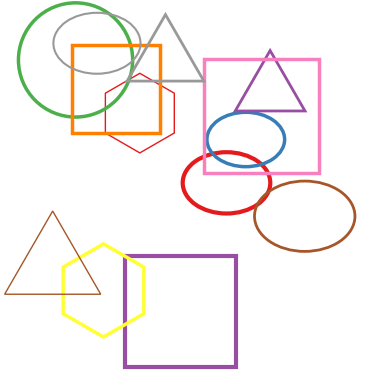[{"shape": "hexagon", "thickness": 1, "radius": 0.52, "center": [0.363, 0.706]}, {"shape": "oval", "thickness": 3, "radius": 0.57, "center": [0.588, 0.525]}, {"shape": "oval", "thickness": 2.5, "radius": 0.5, "center": [0.638, 0.638]}, {"shape": "circle", "thickness": 2.5, "radius": 0.74, "center": [0.196, 0.844]}, {"shape": "square", "thickness": 3, "radius": 0.72, "center": [0.469, 0.191]}, {"shape": "triangle", "thickness": 2, "radius": 0.52, "center": [0.702, 0.764]}, {"shape": "square", "thickness": 2.5, "radius": 0.57, "center": [0.301, 0.769]}, {"shape": "hexagon", "thickness": 2.5, "radius": 0.6, "center": [0.269, 0.246]}, {"shape": "triangle", "thickness": 1, "radius": 0.72, "center": [0.137, 0.308]}, {"shape": "oval", "thickness": 2, "radius": 0.65, "center": [0.792, 0.438]}, {"shape": "square", "thickness": 2.5, "radius": 0.74, "center": [0.68, 0.699]}, {"shape": "oval", "thickness": 1.5, "radius": 0.57, "center": [0.252, 0.888]}, {"shape": "triangle", "thickness": 2, "radius": 0.58, "center": [0.43, 0.847]}]